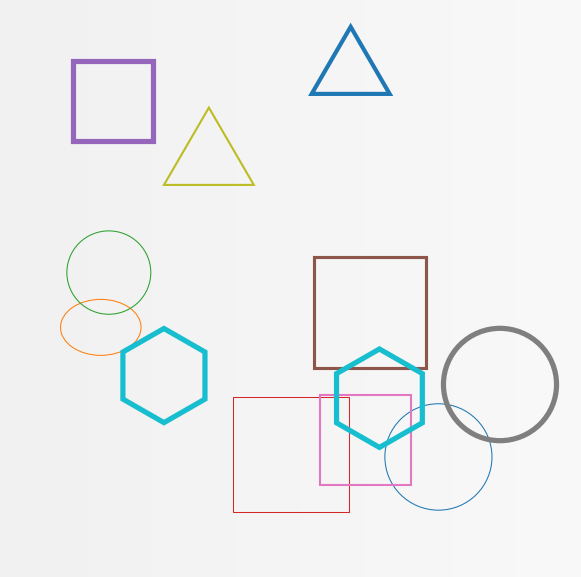[{"shape": "triangle", "thickness": 2, "radius": 0.39, "center": [0.603, 0.875]}, {"shape": "circle", "thickness": 0.5, "radius": 0.46, "center": [0.754, 0.208]}, {"shape": "oval", "thickness": 0.5, "radius": 0.35, "center": [0.173, 0.432]}, {"shape": "circle", "thickness": 0.5, "radius": 0.36, "center": [0.187, 0.527]}, {"shape": "square", "thickness": 0.5, "radius": 0.5, "center": [0.501, 0.213]}, {"shape": "square", "thickness": 2.5, "radius": 0.34, "center": [0.195, 0.824]}, {"shape": "square", "thickness": 1.5, "radius": 0.48, "center": [0.636, 0.458]}, {"shape": "square", "thickness": 1, "radius": 0.39, "center": [0.629, 0.238]}, {"shape": "circle", "thickness": 2.5, "radius": 0.49, "center": [0.86, 0.333]}, {"shape": "triangle", "thickness": 1, "radius": 0.45, "center": [0.359, 0.724]}, {"shape": "hexagon", "thickness": 2.5, "radius": 0.43, "center": [0.653, 0.31]}, {"shape": "hexagon", "thickness": 2.5, "radius": 0.41, "center": [0.282, 0.349]}]